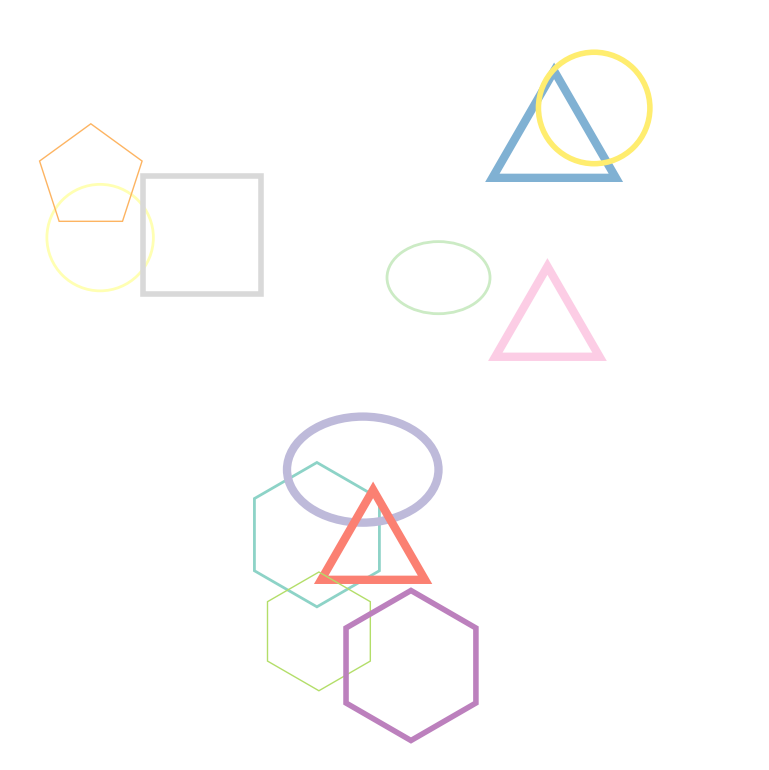[{"shape": "hexagon", "thickness": 1, "radius": 0.47, "center": [0.412, 0.306]}, {"shape": "circle", "thickness": 1, "radius": 0.35, "center": [0.13, 0.691]}, {"shape": "oval", "thickness": 3, "radius": 0.49, "center": [0.471, 0.39]}, {"shape": "triangle", "thickness": 3, "radius": 0.39, "center": [0.485, 0.286]}, {"shape": "triangle", "thickness": 3, "radius": 0.46, "center": [0.72, 0.815]}, {"shape": "pentagon", "thickness": 0.5, "radius": 0.35, "center": [0.118, 0.769]}, {"shape": "hexagon", "thickness": 0.5, "radius": 0.39, "center": [0.414, 0.18]}, {"shape": "triangle", "thickness": 3, "radius": 0.39, "center": [0.711, 0.576]}, {"shape": "square", "thickness": 2, "radius": 0.38, "center": [0.262, 0.695]}, {"shape": "hexagon", "thickness": 2, "radius": 0.49, "center": [0.534, 0.136]}, {"shape": "oval", "thickness": 1, "radius": 0.33, "center": [0.569, 0.639]}, {"shape": "circle", "thickness": 2, "radius": 0.36, "center": [0.772, 0.86]}]